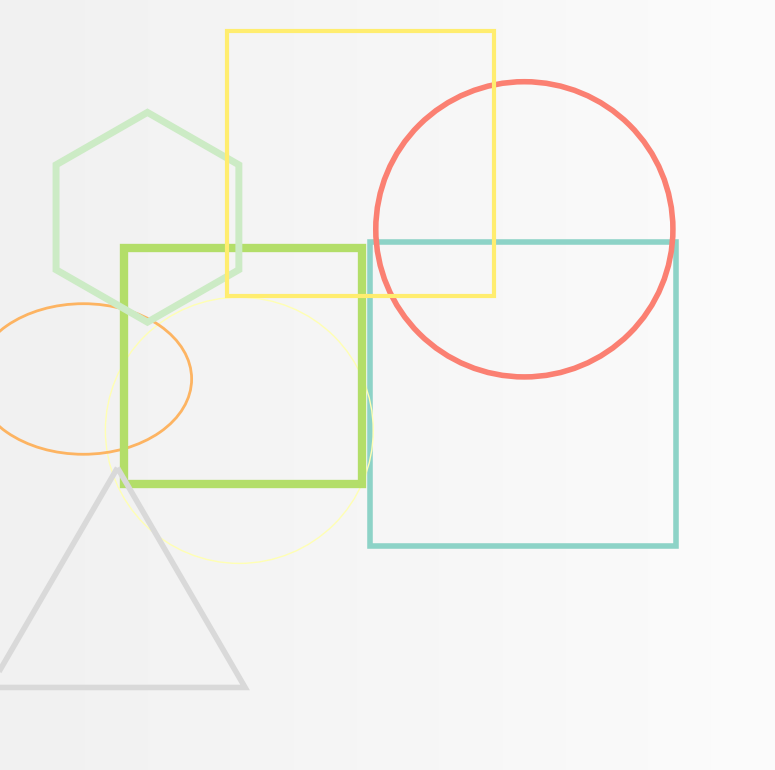[{"shape": "square", "thickness": 2, "radius": 0.99, "center": [0.675, 0.488]}, {"shape": "circle", "thickness": 0.5, "radius": 0.86, "center": [0.309, 0.441]}, {"shape": "circle", "thickness": 2, "radius": 0.96, "center": [0.677, 0.702]}, {"shape": "oval", "thickness": 1, "radius": 0.7, "center": [0.108, 0.508]}, {"shape": "square", "thickness": 3, "radius": 0.77, "center": [0.314, 0.525]}, {"shape": "triangle", "thickness": 2, "radius": 0.95, "center": [0.152, 0.202]}, {"shape": "hexagon", "thickness": 2.5, "radius": 0.68, "center": [0.19, 0.718]}, {"shape": "square", "thickness": 1.5, "radius": 0.86, "center": [0.465, 0.788]}]